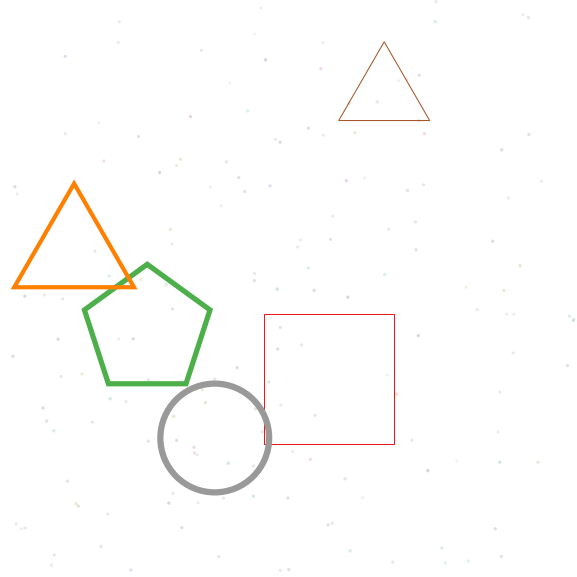[{"shape": "square", "thickness": 0.5, "radius": 0.56, "center": [0.569, 0.343]}, {"shape": "pentagon", "thickness": 2.5, "radius": 0.57, "center": [0.255, 0.427]}, {"shape": "triangle", "thickness": 2, "radius": 0.6, "center": [0.128, 0.562]}, {"shape": "triangle", "thickness": 0.5, "radius": 0.45, "center": [0.665, 0.836]}, {"shape": "circle", "thickness": 3, "radius": 0.47, "center": [0.372, 0.241]}]